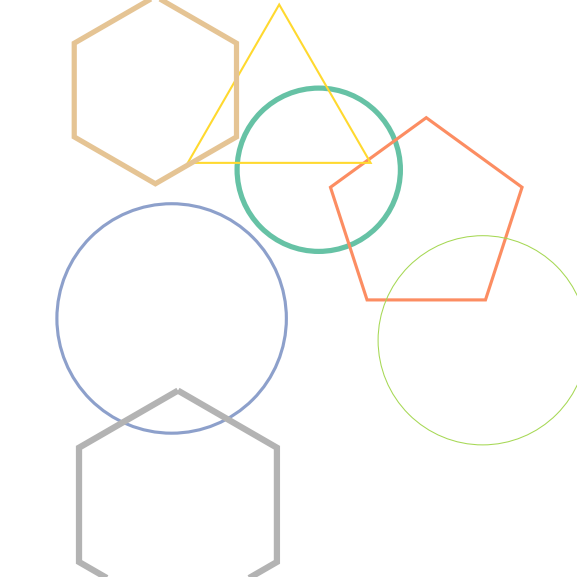[{"shape": "circle", "thickness": 2.5, "radius": 0.71, "center": [0.552, 0.705]}, {"shape": "pentagon", "thickness": 1.5, "radius": 0.87, "center": [0.738, 0.621]}, {"shape": "circle", "thickness": 1.5, "radius": 0.99, "center": [0.297, 0.448]}, {"shape": "circle", "thickness": 0.5, "radius": 0.91, "center": [0.836, 0.41]}, {"shape": "triangle", "thickness": 1, "radius": 0.91, "center": [0.483, 0.808]}, {"shape": "hexagon", "thickness": 2.5, "radius": 0.81, "center": [0.269, 0.843]}, {"shape": "hexagon", "thickness": 3, "radius": 0.99, "center": [0.308, 0.125]}]